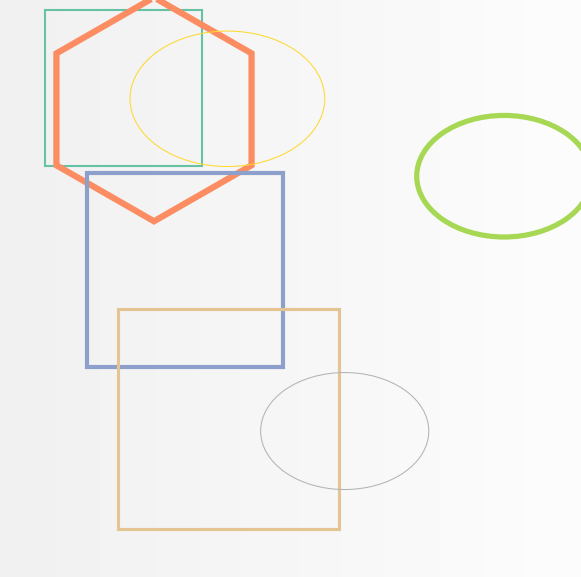[{"shape": "square", "thickness": 1, "radius": 0.67, "center": [0.212, 0.847]}, {"shape": "hexagon", "thickness": 3, "radius": 0.97, "center": [0.265, 0.81]}, {"shape": "square", "thickness": 2, "radius": 0.84, "center": [0.318, 0.531]}, {"shape": "oval", "thickness": 2.5, "radius": 0.75, "center": [0.867, 0.694]}, {"shape": "oval", "thickness": 0.5, "radius": 0.84, "center": [0.391, 0.828]}, {"shape": "square", "thickness": 1.5, "radius": 0.95, "center": [0.393, 0.274]}, {"shape": "oval", "thickness": 0.5, "radius": 0.72, "center": [0.593, 0.253]}]